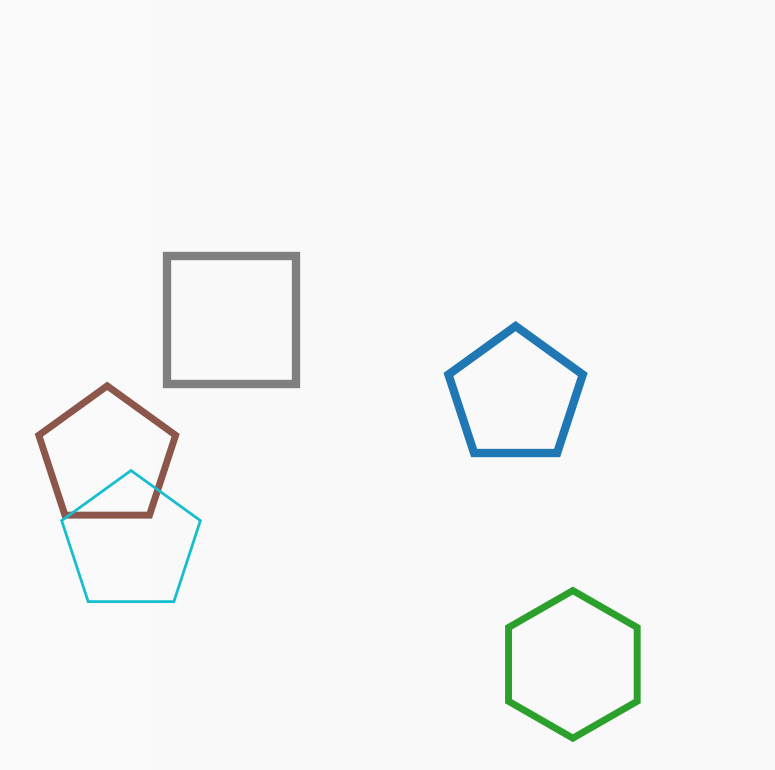[{"shape": "pentagon", "thickness": 3, "radius": 0.46, "center": [0.665, 0.485]}, {"shape": "hexagon", "thickness": 2.5, "radius": 0.48, "center": [0.739, 0.137]}, {"shape": "pentagon", "thickness": 2.5, "radius": 0.46, "center": [0.138, 0.406]}, {"shape": "square", "thickness": 3, "radius": 0.42, "center": [0.299, 0.585]}, {"shape": "pentagon", "thickness": 1, "radius": 0.47, "center": [0.169, 0.295]}]